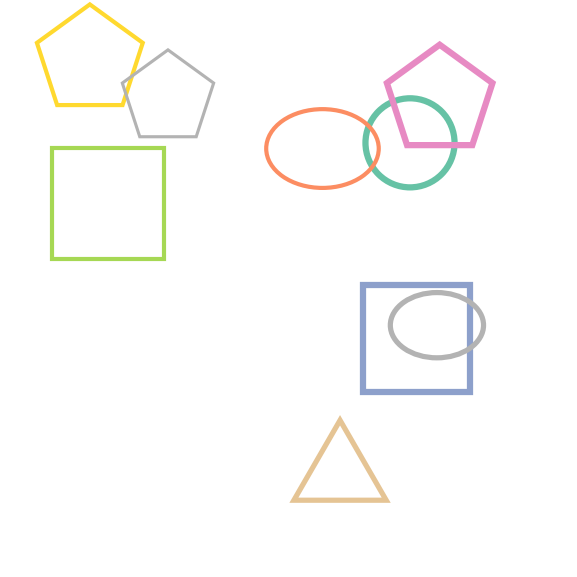[{"shape": "circle", "thickness": 3, "radius": 0.39, "center": [0.71, 0.752]}, {"shape": "oval", "thickness": 2, "radius": 0.49, "center": [0.558, 0.742]}, {"shape": "square", "thickness": 3, "radius": 0.46, "center": [0.721, 0.413]}, {"shape": "pentagon", "thickness": 3, "radius": 0.48, "center": [0.761, 0.826]}, {"shape": "square", "thickness": 2, "radius": 0.48, "center": [0.187, 0.647]}, {"shape": "pentagon", "thickness": 2, "radius": 0.48, "center": [0.156, 0.895]}, {"shape": "triangle", "thickness": 2.5, "radius": 0.46, "center": [0.589, 0.179]}, {"shape": "oval", "thickness": 2.5, "radius": 0.4, "center": [0.757, 0.436]}, {"shape": "pentagon", "thickness": 1.5, "radius": 0.42, "center": [0.291, 0.83]}]